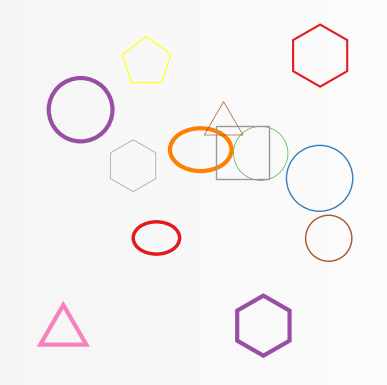[{"shape": "hexagon", "thickness": 1.5, "radius": 0.4, "center": [0.826, 0.856]}, {"shape": "oval", "thickness": 2.5, "radius": 0.3, "center": [0.404, 0.382]}, {"shape": "circle", "thickness": 1, "radius": 0.43, "center": [0.825, 0.537]}, {"shape": "circle", "thickness": 0.5, "radius": 0.35, "center": [0.673, 0.602]}, {"shape": "circle", "thickness": 3, "radius": 0.41, "center": [0.208, 0.715]}, {"shape": "hexagon", "thickness": 3, "radius": 0.39, "center": [0.68, 0.154]}, {"shape": "oval", "thickness": 3, "radius": 0.4, "center": [0.518, 0.611]}, {"shape": "pentagon", "thickness": 1, "radius": 0.33, "center": [0.378, 0.839]}, {"shape": "triangle", "thickness": 0.5, "radius": 0.29, "center": [0.577, 0.678]}, {"shape": "circle", "thickness": 1, "radius": 0.3, "center": [0.848, 0.381]}, {"shape": "triangle", "thickness": 3, "radius": 0.34, "center": [0.163, 0.139]}, {"shape": "hexagon", "thickness": 0.5, "radius": 0.34, "center": [0.344, 0.57]}, {"shape": "square", "thickness": 1, "radius": 0.34, "center": [0.626, 0.603]}]